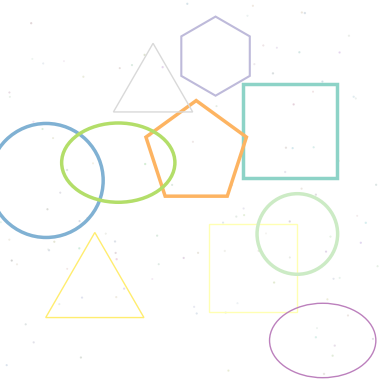[{"shape": "square", "thickness": 2.5, "radius": 0.61, "center": [0.753, 0.66]}, {"shape": "square", "thickness": 1, "radius": 0.57, "center": [0.657, 0.304]}, {"shape": "hexagon", "thickness": 1.5, "radius": 0.51, "center": [0.56, 0.854]}, {"shape": "circle", "thickness": 2.5, "radius": 0.74, "center": [0.12, 0.531]}, {"shape": "pentagon", "thickness": 2.5, "radius": 0.69, "center": [0.51, 0.601]}, {"shape": "oval", "thickness": 2.5, "radius": 0.74, "center": [0.307, 0.578]}, {"shape": "triangle", "thickness": 1, "radius": 0.59, "center": [0.398, 0.769]}, {"shape": "oval", "thickness": 1, "radius": 0.69, "center": [0.838, 0.116]}, {"shape": "circle", "thickness": 2.5, "radius": 0.52, "center": [0.772, 0.392]}, {"shape": "triangle", "thickness": 1, "radius": 0.74, "center": [0.246, 0.249]}]